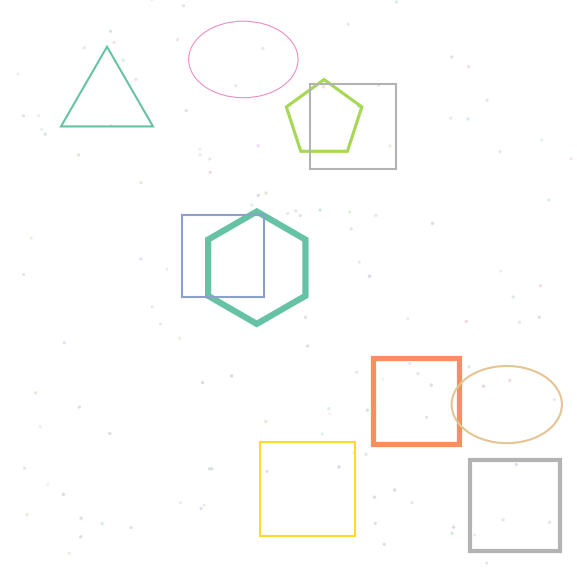[{"shape": "triangle", "thickness": 1, "radius": 0.46, "center": [0.185, 0.826]}, {"shape": "hexagon", "thickness": 3, "radius": 0.49, "center": [0.445, 0.536]}, {"shape": "square", "thickness": 2.5, "radius": 0.37, "center": [0.72, 0.305]}, {"shape": "square", "thickness": 1, "radius": 0.36, "center": [0.386, 0.556]}, {"shape": "oval", "thickness": 0.5, "radius": 0.47, "center": [0.421, 0.896]}, {"shape": "pentagon", "thickness": 1.5, "radius": 0.34, "center": [0.561, 0.793]}, {"shape": "square", "thickness": 1, "radius": 0.41, "center": [0.532, 0.152]}, {"shape": "oval", "thickness": 1, "radius": 0.48, "center": [0.878, 0.299]}, {"shape": "square", "thickness": 2, "radius": 0.39, "center": [0.891, 0.124]}, {"shape": "square", "thickness": 1, "radius": 0.37, "center": [0.611, 0.78]}]